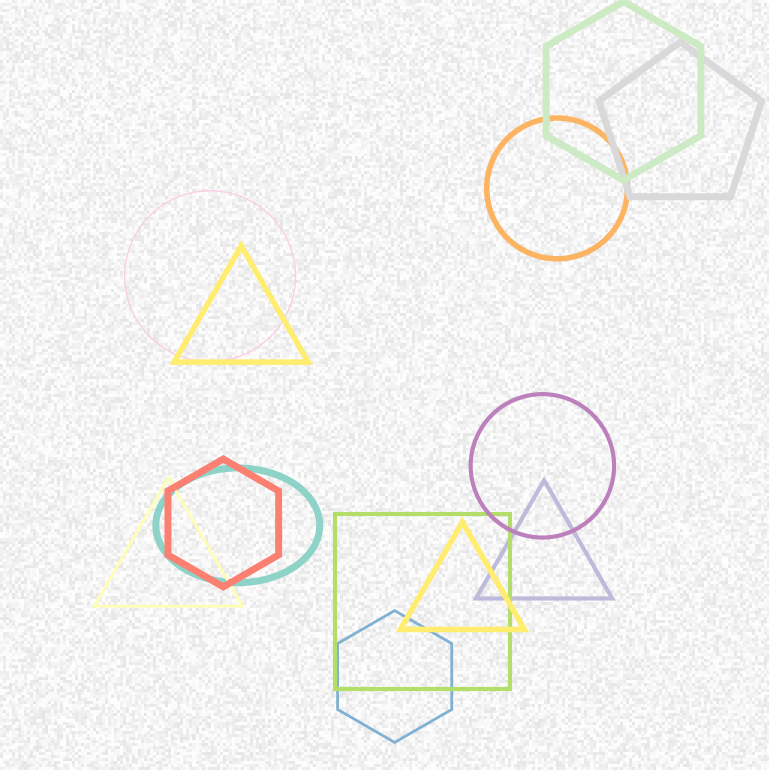[{"shape": "oval", "thickness": 2.5, "radius": 0.53, "center": [0.309, 0.318]}, {"shape": "triangle", "thickness": 1, "radius": 0.56, "center": [0.219, 0.268]}, {"shape": "triangle", "thickness": 1.5, "radius": 0.51, "center": [0.707, 0.274]}, {"shape": "hexagon", "thickness": 2.5, "radius": 0.41, "center": [0.29, 0.321]}, {"shape": "hexagon", "thickness": 1, "radius": 0.43, "center": [0.513, 0.121]}, {"shape": "circle", "thickness": 2, "radius": 0.46, "center": [0.723, 0.755]}, {"shape": "square", "thickness": 1.5, "radius": 0.57, "center": [0.548, 0.219]}, {"shape": "circle", "thickness": 0.5, "radius": 0.55, "center": [0.273, 0.641]}, {"shape": "pentagon", "thickness": 2.5, "radius": 0.56, "center": [0.883, 0.834]}, {"shape": "circle", "thickness": 1.5, "radius": 0.47, "center": [0.704, 0.395]}, {"shape": "hexagon", "thickness": 2.5, "radius": 0.58, "center": [0.81, 0.882]}, {"shape": "triangle", "thickness": 2, "radius": 0.46, "center": [0.601, 0.229]}, {"shape": "triangle", "thickness": 2, "radius": 0.5, "center": [0.313, 0.58]}]